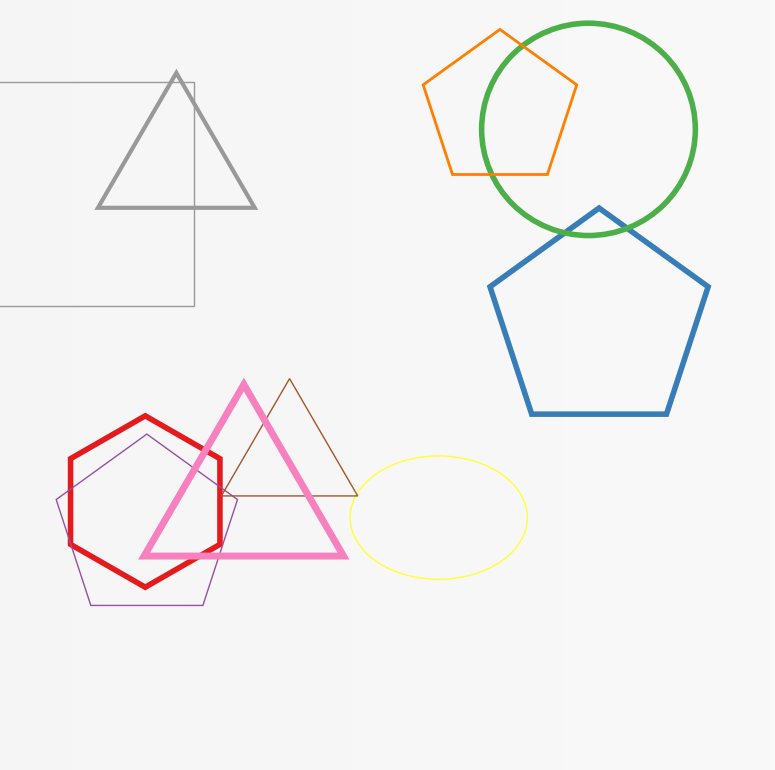[{"shape": "hexagon", "thickness": 2, "radius": 0.56, "center": [0.187, 0.349]}, {"shape": "pentagon", "thickness": 2, "radius": 0.74, "center": [0.773, 0.582]}, {"shape": "circle", "thickness": 2, "radius": 0.69, "center": [0.759, 0.832]}, {"shape": "pentagon", "thickness": 0.5, "radius": 0.62, "center": [0.189, 0.313]}, {"shape": "pentagon", "thickness": 1, "radius": 0.52, "center": [0.645, 0.858]}, {"shape": "oval", "thickness": 0.5, "radius": 0.57, "center": [0.566, 0.328]}, {"shape": "triangle", "thickness": 0.5, "radius": 0.51, "center": [0.374, 0.407]}, {"shape": "triangle", "thickness": 2.5, "radius": 0.74, "center": [0.315, 0.352]}, {"shape": "square", "thickness": 0.5, "radius": 0.72, "center": [0.105, 0.748]}, {"shape": "triangle", "thickness": 1.5, "radius": 0.58, "center": [0.228, 0.789]}]